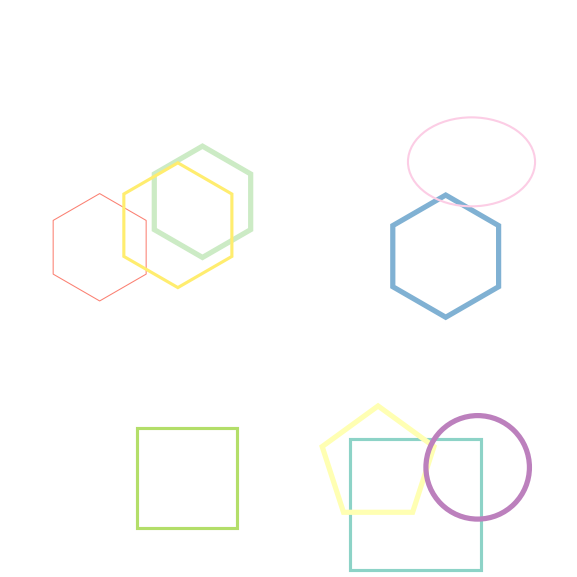[{"shape": "square", "thickness": 1.5, "radius": 0.57, "center": [0.72, 0.125]}, {"shape": "pentagon", "thickness": 2.5, "radius": 0.51, "center": [0.655, 0.194]}, {"shape": "hexagon", "thickness": 0.5, "radius": 0.46, "center": [0.173, 0.571]}, {"shape": "hexagon", "thickness": 2.5, "radius": 0.53, "center": [0.772, 0.556]}, {"shape": "square", "thickness": 1.5, "radius": 0.43, "center": [0.324, 0.171]}, {"shape": "oval", "thickness": 1, "radius": 0.55, "center": [0.816, 0.719]}, {"shape": "circle", "thickness": 2.5, "radius": 0.45, "center": [0.827, 0.19]}, {"shape": "hexagon", "thickness": 2.5, "radius": 0.48, "center": [0.351, 0.65]}, {"shape": "hexagon", "thickness": 1.5, "radius": 0.54, "center": [0.308, 0.609]}]